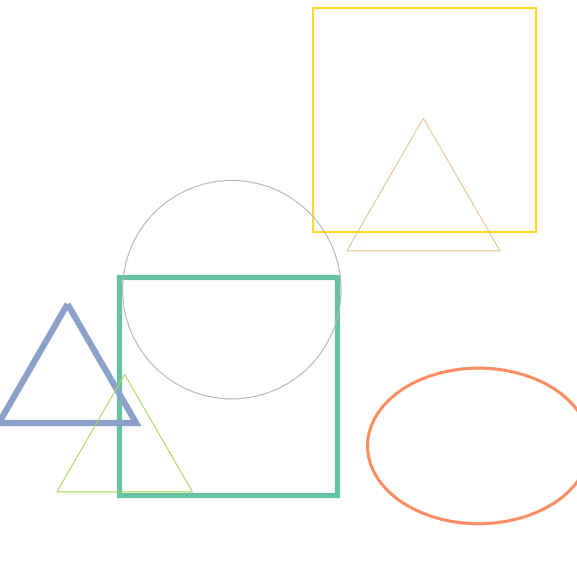[{"shape": "square", "thickness": 2.5, "radius": 0.94, "center": [0.394, 0.331]}, {"shape": "oval", "thickness": 1.5, "radius": 0.96, "center": [0.829, 0.227]}, {"shape": "triangle", "thickness": 3, "radius": 0.69, "center": [0.117, 0.335]}, {"shape": "triangle", "thickness": 0.5, "radius": 0.68, "center": [0.216, 0.215]}, {"shape": "square", "thickness": 1, "radius": 0.97, "center": [0.735, 0.791]}, {"shape": "triangle", "thickness": 0.5, "radius": 0.77, "center": [0.733, 0.641]}, {"shape": "circle", "thickness": 0.5, "radius": 0.95, "center": [0.401, 0.498]}]